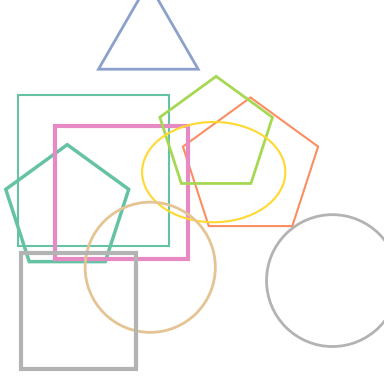[{"shape": "pentagon", "thickness": 2.5, "radius": 0.84, "center": [0.175, 0.456]}, {"shape": "square", "thickness": 1.5, "radius": 0.98, "center": [0.243, 0.558]}, {"shape": "pentagon", "thickness": 1.5, "radius": 0.92, "center": [0.651, 0.562]}, {"shape": "triangle", "thickness": 2, "radius": 0.75, "center": [0.385, 0.895]}, {"shape": "square", "thickness": 3, "radius": 0.86, "center": [0.315, 0.499]}, {"shape": "pentagon", "thickness": 2, "radius": 0.77, "center": [0.561, 0.648]}, {"shape": "oval", "thickness": 1.5, "radius": 0.93, "center": [0.555, 0.553]}, {"shape": "circle", "thickness": 2, "radius": 0.85, "center": [0.39, 0.306]}, {"shape": "square", "thickness": 3, "radius": 0.75, "center": [0.204, 0.193]}, {"shape": "circle", "thickness": 2, "radius": 0.86, "center": [0.864, 0.271]}]